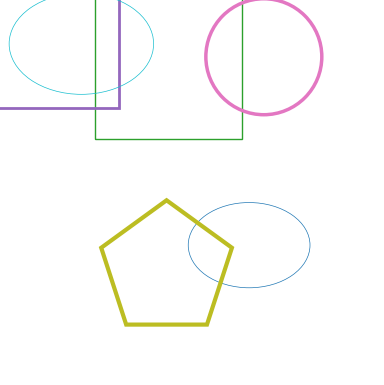[{"shape": "oval", "thickness": 0.5, "radius": 0.79, "center": [0.647, 0.363]}, {"shape": "square", "thickness": 1, "radius": 0.96, "center": [0.438, 0.831]}, {"shape": "square", "thickness": 2, "radius": 0.8, "center": [0.15, 0.878]}, {"shape": "circle", "thickness": 2.5, "radius": 0.75, "center": [0.685, 0.853]}, {"shape": "pentagon", "thickness": 3, "radius": 0.89, "center": [0.433, 0.301]}, {"shape": "oval", "thickness": 0.5, "radius": 0.94, "center": [0.211, 0.886]}]